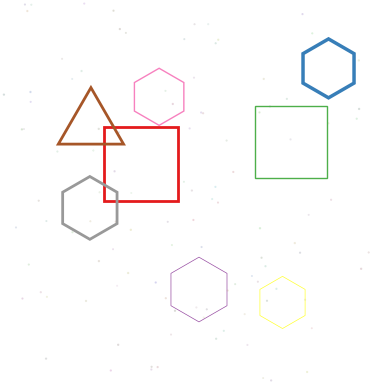[{"shape": "square", "thickness": 2, "radius": 0.48, "center": [0.366, 0.574]}, {"shape": "hexagon", "thickness": 2.5, "radius": 0.38, "center": [0.853, 0.822]}, {"shape": "square", "thickness": 1, "radius": 0.47, "center": [0.756, 0.63]}, {"shape": "hexagon", "thickness": 0.5, "radius": 0.42, "center": [0.517, 0.248]}, {"shape": "hexagon", "thickness": 0.5, "radius": 0.34, "center": [0.734, 0.214]}, {"shape": "triangle", "thickness": 2, "radius": 0.49, "center": [0.236, 0.675]}, {"shape": "hexagon", "thickness": 1, "radius": 0.37, "center": [0.413, 0.749]}, {"shape": "hexagon", "thickness": 2, "radius": 0.41, "center": [0.233, 0.46]}]